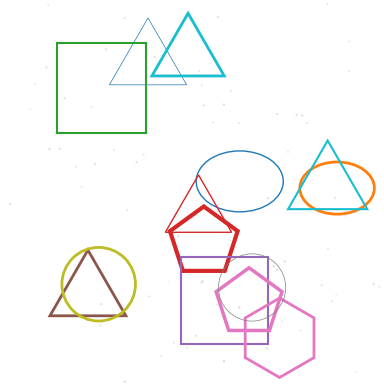[{"shape": "triangle", "thickness": 0.5, "radius": 0.58, "center": [0.384, 0.838]}, {"shape": "oval", "thickness": 1, "radius": 0.57, "center": [0.623, 0.529]}, {"shape": "oval", "thickness": 2, "radius": 0.48, "center": [0.876, 0.512]}, {"shape": "square", "thickness": 1.5, "radius": 0.58, "center": [0.263, 0.772]}, {"shape": "triangle", "thickness": 1, "radius": 0.5, "center": [0.516, 0.446]}, {"shape": "pentagon", "thickness": 3, "radius": 0.46, "center": [0.529, 0.371]}, {"shape": "square", "thickness": 1.5, "radius": 0.57, "center": [0.583, 0.22]}, {"shape": "triangle", "thickness": 2, "radius": 0.57, "center": [0.228, 0.237]}, {"shape": "pentagon", "thickness": 2.5, "radius": 0.45, "center": [0.647, 0.214]}, {"shape": "hexagon", "thickness": 2, "radius": 0.52, "center": [0.726, 0.123]}, {"shape": "circle", "thickness": 0.5, "radius": 0.44, "center": [0.655, 0.253]}, {"shape": "circle", "thickness": 2, "radius": 0.48, "center": [0.256, 0.262]}, {"shape": "triangle", "thickness": 2, "radius": 0.54, "center": [0.489, 0.857]}, {"shape": "triangle", "thickness": 1.5, "radius": 0.59, "center": [0.851, 0.516]}]